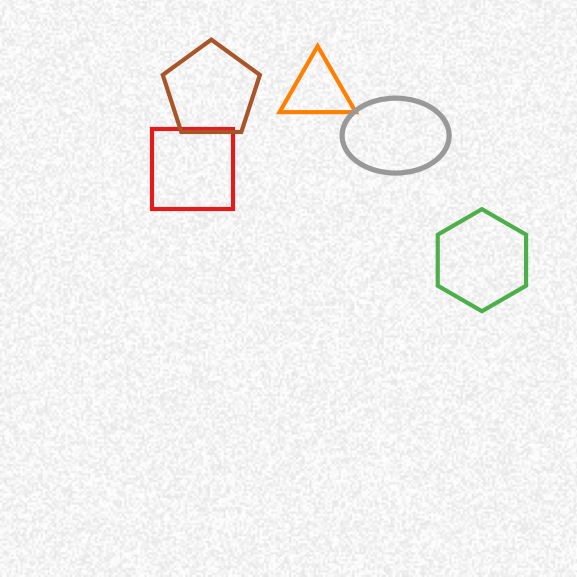[{"shape": "square", "thickness": 2, "radius": 0.35, "center": [0.333, 0.706]}, {"shape": "hexagon", "thickness": 2, "radius": 0.44, "center": [0.834, 0.549]}, {"shape": "triangle", "thickness": 2, "radius": 0.38, "center": [0.55, 0.843]}, {"shape": "pentagon", "thickness": 2, "radius": 0.44, "center": [0.366, 0.842]}, {"shape": "oval", "thickness": 2.5, "radius": 0.46, "center": [0.685, 0.764]}]